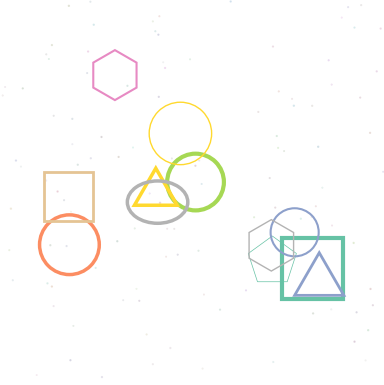[{"shape": "square", "thickness": 3, "radius": 0.4, "center": [0.812, 0.304]}, {"shape": "pentagon", "thickness": 0.5, "radius": 0.33, "center": [0.707, 0.321]}, {"shape": "circle", "thickness": 2.5, "radius": 0.39, "center": [0.18, 0.364]}, {"shape": "circle", "thickness": 1.5, "radius": 0.31, "center": [0.765, 0.397]}, {"shape": "triangle", "thickness": 2, "radius": 0.37, "center": [0.829, 0.27]}, {"shape": "hexagon", "thickness": 1.5, "radius": 0.32, "center": [0.298, 0.805]}, {"shape": "circle", "thickness": 3, "radius": 0.37, "center": [0.508, 0.527]}, {"shape": "triangle", "thickness": 2.5, "radius": 0.32, "center": [0.405, 0.499]}, {"shape": "circle", "thickness": 1, "radius": 0.41, "center": [0.469, 0.653]}, {"shape": "square", "thickness": 2, "radius": 0.32, "center": [0.179, 0.49]}, {"shape": "hexagon", "thickness": 1, "radius": 0.33, "center": [0.705, 0.363]}, {"shape": "oval", "thickness": 2.5, "radius": 0.39, "center": [0.409, 0.475]}]